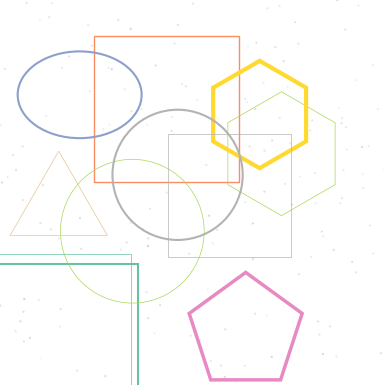[{"shape": "square", "thickness": 0.5, "radius": 0.94, "center": [0.153, 0.154]}, {"shape": "square", "thickness": 1.5, "radius": 0.97, "center": [0.164, 0.12]}, {"shape": "square", "thickness": 1, "radius": 0.95, "center": [0.432, 0.716]}, {"shape": "oval", "thickness": 1.5, "radius": 0.8, "center": [0.207, 0.754]}, {"shape": "pentagon", "thickness": 2.5, "radius": 0.77, "center": [0.638, 0.138]}, {"shape": "hexagon", "thickness": 0.5, "radius": 0.8, "center": [0.731, 0.601]}, {"shape": "circle", "thickness": 0.5, "radius": 0.93, "center": [0.344, 0.399]}, {"shape": "hexagon", "thickness": 3, "radius": 0.7, "center": [0.674, 0.703]}, {"shape": "triangle", "thickness": 0.5, "radius": 0.73, "center": [0.153, 0.461]}, {"shape": "circle", "thickness": 1.5, "radius": 0.85, "center": [0.461, 0.546]}, {"shape": "square", "thickness": 0.5, "radius": 0.8, "center": [0.596, 0.492]}]